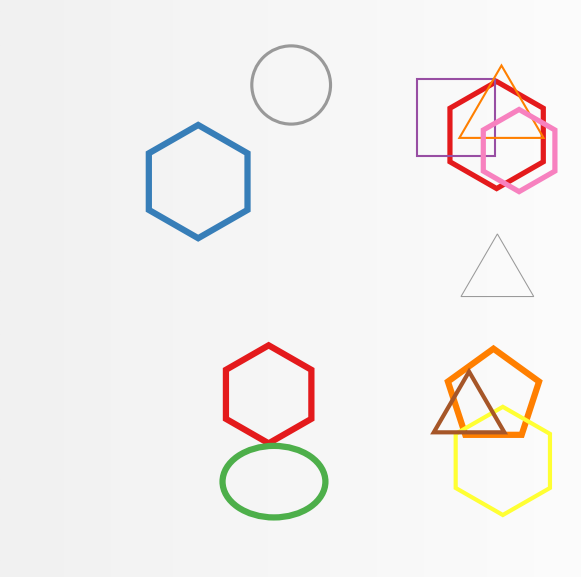[{"shape": "hexagon", "thickness": 3, "radius": 0.42, "center": [0.462, 0.316]}, {"shape": "hexagon", "thickness": 2.5, "radius": 0.46, "center": [0.854, 0.765]}, {"shape": "hexagon", "thickness": 3, "radius": 0.49, "center": [0.341, 0.685]}, {"shape": "oval", "thickness": 3, "radius": 0.44, "center": [0.471, 0.165]}, {"shape": "square", "thickness": 1, "radius": 0.34, "center": [0.785, 0.796]}, {"shape": "triangle", "thickness": 1, "radius": 0.42, "center": [0.863, 0.802]}, {"shape": "pentagon", "thickness": 3, "radius": 0.41, "center": [0.849, 0.313]}, {"shape": "hexagon", "thickness": 2, "radius": 0.47, "center": [0.865, 0.201]}, {"shape": "triangle", "thickness": 2, "radius": 0.35, "center": [0.807, 0.286]}, {"shape": "hexagon", "thickness": 2.5, "radius": 0.36, "center": [0.893, 0.738]}, {"shape": "circle", "thickness": 1.5, "radius": 0.34, "center": [0.501, 0.852]}, {"shape": "triangle", "thickness": 0.5, "radius": 0.36, "center": [0.856, 0.522]}]